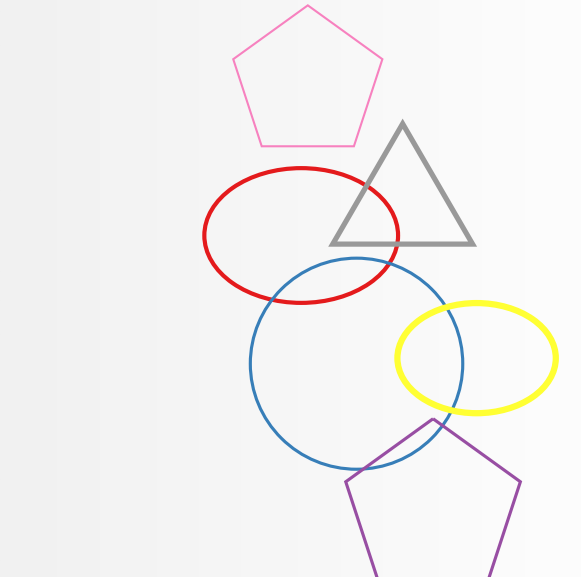[{"shape": "oval", "thickness": 2, "radius": 0.83, "center": [0.518, 0.591]}, {"shape": "circle", "thickness": 1.5, "radius": 0.91, "center": [0.613, 0.369]}, {"shape": "pentagon", "thickness": 1.5, "radius": 0.79, "center": [0.745, 0.116]}, {"shape": "oval", "thickness": 3, "radius": 0.68, "center": [0.82, 0.379]}, {"shape": "pentagon", "thickness": 1, "radius": 0.67, "center": [0.53, 0.855]}, {"shape": "triangle", "thickness": 2.5, "radius": 0.69, "center": [0.693, 0.646]}]